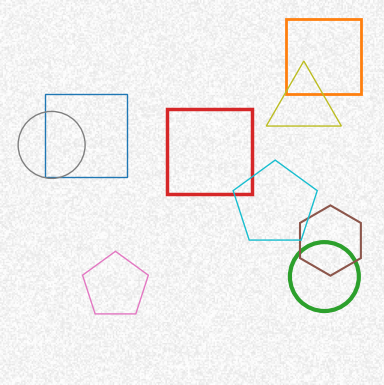[{"shape": "square", "thickness": 1, "radius": 0.54, "center": [0.224, 0.648]}, {"shape": "square", "thickness": 2, "radius": 0.49, "center": [0.84, 0.853]}, {"shape": "circle", "thickness": 3, "radius": 0.45, "center": [0.843, 0.282]}, {"shape": "square", "thickness": 2.5, "radius": 0.55, "center": [0.545, 0.607]}, {"shape": "hexagon", "thickness": 1.5, "radius": 0.46, "center": [0.858, 0.375]}, {"shape": "pentagon", "thickness": 1, "radius": 0.45, "center": [0.3, 0.257]}, {"shape": "circle", "thickness": 1, "radius": 0.43, "center": [0.134, 0.624]}, {"shape": "triangle", "thickness": 1, "radius": 0.56, "center": [0.789, 0.729]}, {"shape": "pentagon", "thickness": 1, "radius": 0.57, "center": [0.715, 0.469]}]